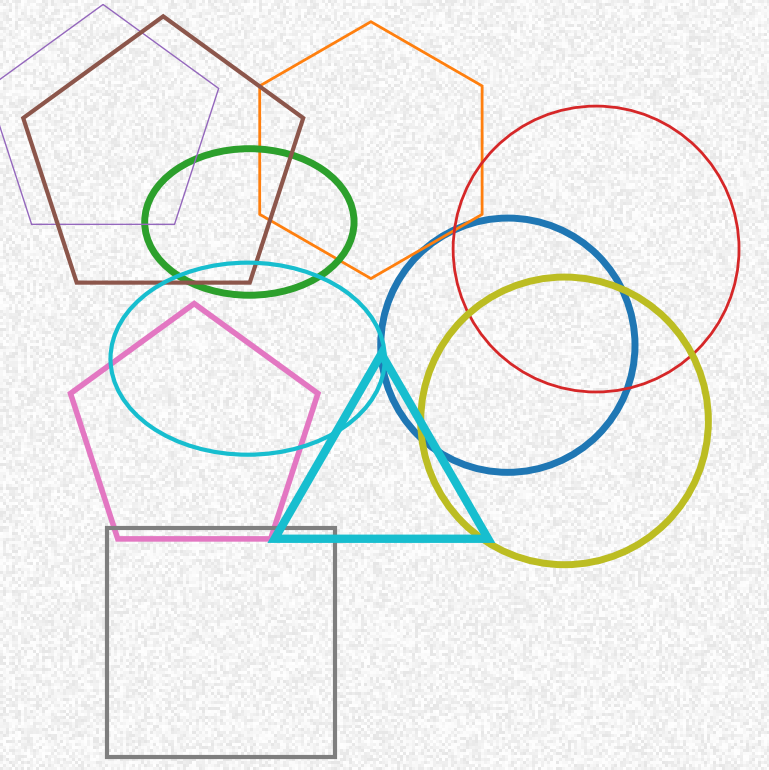[{"shape": "circle", "thickness": 2.5, "radius": 0.83, "center": [0.66, 0.552]}, {"shape": "hexagon", "thickness": 1, "radius": 0.83, "center": [0.482, 0.805]}, {"shape": "oval", "thickness": 2.5, "radius": 0.68, "center": [0.324, 0.712]}, {"shape": "circle", "thickness": 1, "radius": 0.93, "center": [0.774, 0.677]}, {"shape": "pentagon", "thickness": 0.5, "radius": 0.79, "center": [0.134, 0.836]}, {"shape": "pentagon", "thickness": 1.5, "radius": 0.96, "center": [0.212, 0.788]}, {"shape": "pentagon", "thickness": 2, "radius": 0.84, "center": [0.252, 0.437]}, {"shape": "square", "thickness": 1.5, "radius": 0.74, "center": [0.286, 0.166]}, {"shape": "circle", "thickness": 2.5, "radius": 0.93, "center": [0.733, 0.453]}, {"shape": "triangle", "thickness": 3, "radius": 0.8, "center": [0.495, 0.38]}, {"shape": "oval", "thickness": 1.5, "radius": 0.89, "center": [0.322, 0.534]}]